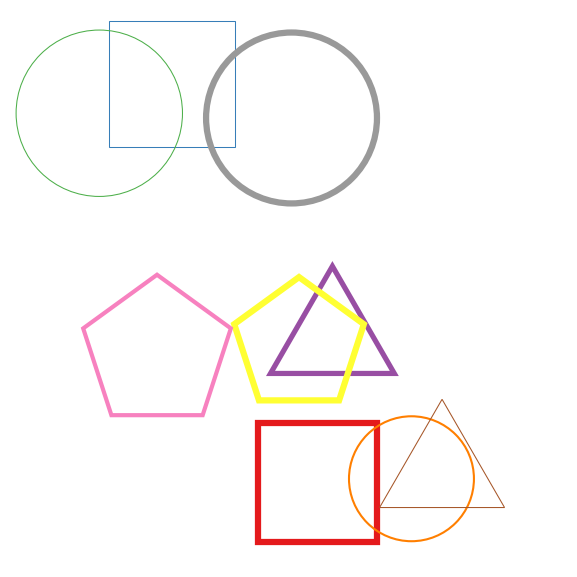[{"shape": "square", "thickness": 3, "radius": 0.52, "center": [0.55, 0.163]}, {"shape": "square", "thickness": 0.5, "radius": 0.55, "center": [0.298, 0.853]}, {"shape": "circle", "thickness": 0.5, "radius": 0.72, "center": [0.172, 0.803]}, {"shape": "triangle", "thickness": 2.5, "radius": 0.62, "center": [0.576, 0.414]}, {"shape": "circle", "thickness": 1, "radius": 0.54, "center": [0.712, 0.17]}, {"shape": "pentagon", "thickness": 3, "radius": 0.59, "center": [0.518, 0.401]}, {"shape": "triangle", "thickness": 0.5, "radius": 0.62, "center": [0.765, 0.183]}, {"shape": "pentagon", "thickness": 2, "radius": 0.67, "center": [0.272, 0.389]}, {"shape": "circle", "thickness": 3, "radius": 0.74, "center": [0.505, 0.795]}]